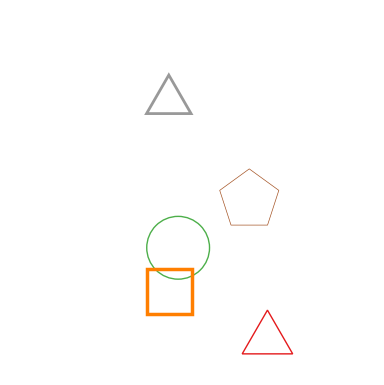[{"shape": "triangle", "thickness": 1, "radius": 0.38, "center": [0.695, 0.119]}, {"shape": "circle", "thickness": 1, "radius": 0.41, "center": [0.463, 0.356]}, {"shape": "square", "thickness": 2.5, "radius": 0.29, "center": [0.44, 0.242]}, {"shape": "pentagon", "thickness": 0.5, "radius": 0.4, "center": [0.647, 0.481]}, {"shape": "triangle", "thickness": 2, "radius": 0.33, "center": [0.438, 0.738]}]